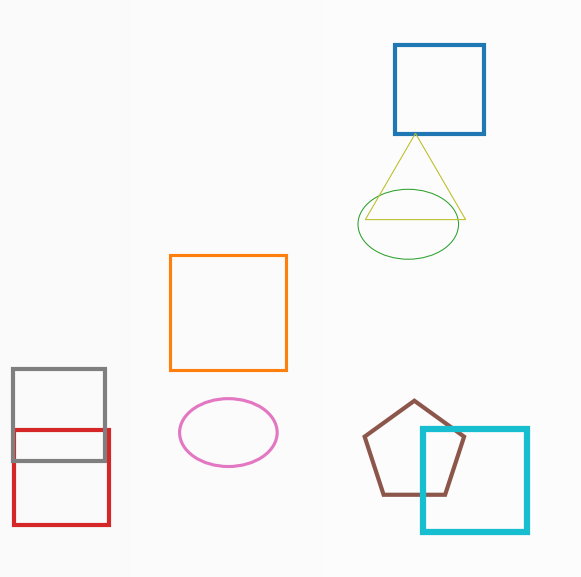[{"shape": "square", "thickness": 2, "radius": 0.38, "center": [0.757, 0.844]}, {"shape": "square", "thickness": 1.5, "radius": 0.5, "center": [0.392, 0.458]}, {"shape": "oval", "thickness": 0.5, "radius": 0.43, "center": [0.702, 0.611]}, {"shape": "square", "thickness": 2, "radius": 0.41, "center": [0.106, 0.173]}, {"shape": "pentagon", "thickness": 2, "radius": 0.45, "center": [0.713, 0.215]}, {"shape": "oval", "thickness": 1.5, "radius": 0.42, "center": [0.393, 0.25]}, {"shape": "square", "thickness": 2, "radius": 0.4, "center": [0.101, 0.28]}, {"shape": "triangle", "thickness": 0.5, "radius": 0.5, "center": [0.715, 0.669]}, {"shape": "square", "thickness": 3, "radius": 0.45, "center": [0.817, 0.167]}]